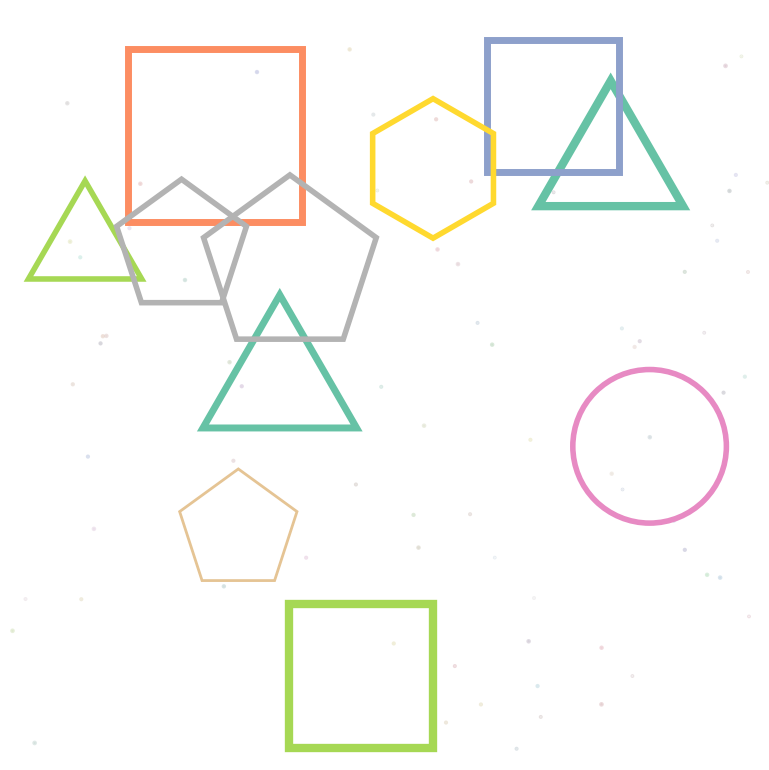[{"shape": "triangle", "thickness": 3, "radius": 0.54, "center": [0.793, 0.787]}, {"shape": "triangle", "thickness": 2.5, "radius": 0.58, "center": [0.363, 0.502]}, {"shape": "square", "thickness": 2.5, "radius": 0.56, "center": [0.279, 0.824]}, {"shape": "square", "thickness": 2.5, "radius": 0.43, "center": [0.718, 0.863]}, {"shape": "circle", "thickness": 2, "radius": 0.5, "center": [0.844, 0.42]}, {"shape": "triangle", "thickness": 2, "radius": 0.42, "center": [0.11, 0.68]}, {"shape": "square", "thickness": 3, "radius": 0.47, "center": [0.469, 0.122]}, {"shape": "hexagon", "thickness": 2, "radius": 0.45, "center": [0.562, 0.781]}, {"shape": "pentagon", "thickness": 1, "radius": 0.4, "center": [0.31, 0.311]}, {"shape": "pentagon", "thickness": 2, "radius": 0.44, "center": [0.236, 0.679]}, {"shape": "pentagon", "thickness": 2, "radius": 0.59, "center": [0.377, 0.655]}]